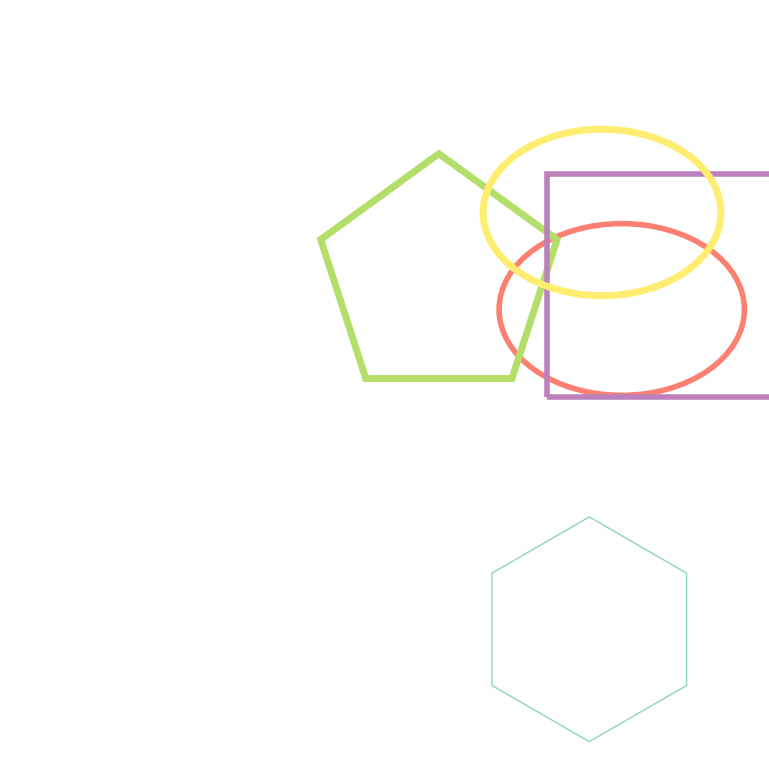[{"shape": "hexagon", "thickness": 0.5, "radius": 0.73, "center": [0.765, 0.183]}, {"shape": "oval", "thickness": 2, "radius": 0.8, "center": [0.807, 0.598]}, {"shape": "pentagon", "thickness": 2.5, "radius": 0.81, "center": [0.57, 0.639]}, {"shape": "square", "thickness": 2, "radius": 0.72, "center": [0.856, 0.629]}, {"shape": "oval", "thickness": 2.5, "radius": 0.77, "center": [0.782, 0.724]}]